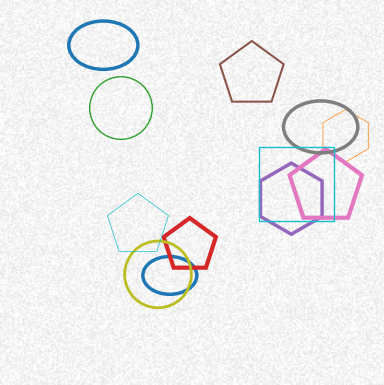[{"shape": "oval", "thickness": 2.5, "radius": 0.35, "center": [0.441, 0.285]}, {"shape": "oval", "thickness": 2.5, "radius": 0.45, "center": [0.268, 0.883]}, {"shape": "hexagon", "thickness": 0.5, "radius": 0.34, "center": [0.898, 0.647]}, {"shape": "circle", "thickness": 1, "radius": 0.41, "center": [0.314, 0.719]}, {"shape": "pentagon", "thickness": 3, "radius": 0.36, "center": [0.493, 0.362]}, {"shape": "hexagon", "thickness": 2.5, "radius": 0.46, "center": [0.757, 0.484]}, {"shape": "pentagon", "thickness": 1.5, "radius": 0.44, "center": [0.654, 0.806]}, {"shape": "pentagon", "thickness": 3, "radius": 0.49, "center": [0.846, 0.514]}, {"shape": "oval", "thickness": 2.5, "radius": 0.48, "center": [0.833, 0.67]}, {"shape": "circle", "thickness": 2, "radius": 0.43, "center": [0.41, 0.287]}, {"shape": "pentagon", "thickness": 0.5, "radius": 0.42, "center": [0.358, 0.414]}, {"shape": "square", "thickness": 1, "radius": 0.48, "center": [0.77, 0.522]}]